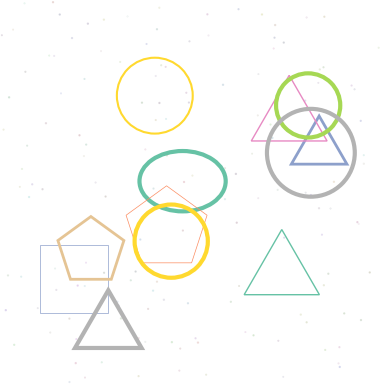[{"shape": "oval", "thickness": 3, "radius": 0.56, "center": [0.474, 0.529]}, {"shape": "triangle", "thickness": 1, "radius": 0.56, "center": [0.732, 0.291]}, {"shape": "pentagon", "thickness": 0.5, "radius": 0.55, "center": [0.433, 0.407]}, {"shape": "square", "thickness": 0.5, "radius": 0.44, "center": [0.192, 0.275]}, {"shape": "triangle", "thickness": 2, "radius": 0.42, "center": [0.829, 0.615]}, {"shape": "triangle", "thickness": 1, "radius": 0.57, "center": [0.751, 0.691]}, {"shape": "circle", "thickness": 3, "radius": 0.42, "center": [0.8, 0.726]}, {"shape": "circle", "thickness": 1.5, "radius": 0.49, "center": [0.402, 0.752]}, {"shape": "circle", "thickness": 3, "radius": 0.48, "center": [0.445, 0.374]}, {"shape": "pentagon", "thickness": 2, "radius": 0.45, "center": [0.236, 0.347]}, {"shape": "circle", "thickness": 3, "radius": 0.57, "center": [0.807, 0.603]}, {"shape": "triangle", "thickness": 3, "radius": 0.5, "center": [0.281, 0.146]}]